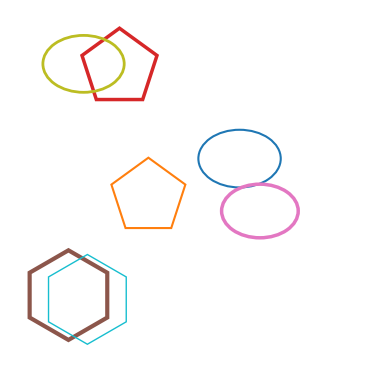[{"shape": "oval", "thickness": 1.5, "radius": 0.53, "center": [0.622, 0.588]}, {"shape": "pentagon", "thickness": 1.5, "radius": 0.51, "center": [0.385, 0.489]}, {"shape": "pentagon", "thickness": 2.5, "radius": 0.51, "center": [0.31, 0.824]}, {"shape": "hexagon", "thickness": 3, "radius": 0.58, "center": [0.178, 0.233]}, {"shape": "oval", "thickness": 2.5, "radius": 0.5, "center": [0.675, 0.452]}, {"shape": "oval", "thickness": 2, "radius": 0.53, "center": [0.217, 0.834]}, {"shape": "hexagon", "thickness": 1, "radius": 0.58, "center": [0.227, 0.222]}]